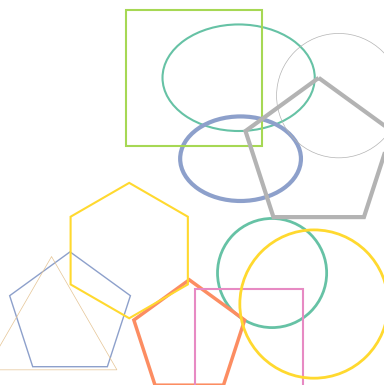[{"shape": "circle", "thickness": 2, "radius": 0.71, "center": [0.707, 0.291]}, {"shape": "oval", "thickness": 1.5, "radius": 0.99, "center": [0.62, 0.798]}, {"shape": "pentagon", "thickness": 2.5, "radius": 0.76, "center": [0.492, 0.122]}, {"shape": "oval", "thickness": 3, "radius": 0.78, "center": [0.625, 0.588]}, {"shape": "pentagon", "thickness": 1, "radius": 0.82, "center": [0.182, 0.181]}, {"shape": "square", "thickness": 1.5, "radius": 0.7, "center": [0.647, 0.109]}, {"shape": "square", "thickness": 1.5, "radius": 0.88, "center": [0.504, 0.798]}, {"shape": "hexagon", "thickness": 1.5, "radius": 0.88, "center": [0.336, 0.349]}, {"shape": "circle", "thickness": 2, "radius": 0.96, "center": [0.816, 0.21]}, {"shape": "triangle", "thickness": 0.5, "radius": 0.98, "center": [0.134, 0.137]}, {"shape": "circle", "thickness": 0.5, "radius": 0.81, "center": [0.88, 0.752]}, {"shape": "pentagon", "thickness": 3, "radius": 1.0, "center": [0.828, 0.598]}]